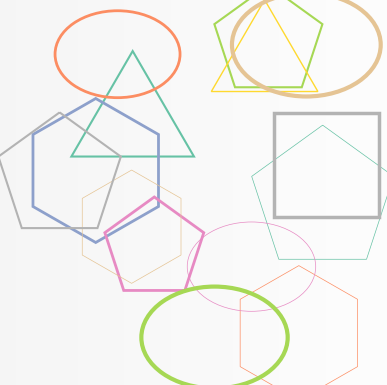[{"shape": "triangle", "thickness": 1.5, "radius": 0.91, "center": [0.342, 0.685]}, {"shape": "pentagon", "thickness": 0.5, "radius": 0.96, "center": [0.833, 0.482]}, {"shape": "oval", "thickness": 2, "radius": 0.81, "center": [0.303, 0.859]}, {"shape": "hexagon", "thickness": 0.5, "radius": 0.87, "center": [0.771, 0.135]}, {"shape": "hexagon", "thickness": 2, "radius": 0.94, "center": [0.247, 0.557]}, {"shape": "pentagon", "thickness": 2, "radius": 0.67, "center": [0.398, 0.354]}, {"shape": "oval", "thickness": 0.5, "radius": 0.83, "center": [0.649, 0.307]}, {"shape": "pentagon", "thickness": 1.5, "radius": 0.73, "center": [0.693, 0.892]}, {"shape": "oval", "thickness": 3, "radius": 0.94, "center": [0.554, 0.123]}, {"shape": "triangle", "thickness": 1, "radius": 0.79, "center": [0.683, 0.842]}, {"shape": "oval", "thickness": 3, "radius": 0.96, "center": [0.791, 0.884]}, {"shape": "hexagon", "thickness": 0.5, "radius": 0.74, "center": [0.34, 0.411]}, {"shape": "square", "thickness": 2.5, "radius": 0.67, "center": [0.842, 0.572]}, {"shape": "pentagon", "thickness": 1.5, "radius": 0.83, "center": [0.154, 0.542]}]